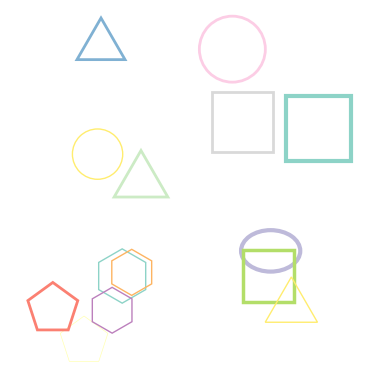[{"shape": "square", "thickness": 3, "radius": 0.42, "center": [0.827, 0.666]}, {"shape": "hexagon", "thickness": 1, "radius": 0.35, "center": [0.317, 0.283]}, {"shape": "pentagon", "thickness": 0.5, "radius": 0.33, "center": [0.218, 0.114]}, {"shape": "oval", "thickness": 3, "radius": 0.38, "center": [0.703, 0.348]}, {"shape": "pentagon", "thickness": 2, "radius": 0.34, "center": [0.137, 0.198]}, {"shape": "triangle", "thickness": 2, "radius": 0.36, "center": [0.262, 0.881]}, {"shape": "hexagon", "thickness": 1, "radius": 0.3, "center": [0.342, 0.293]}, {"shape": "square", "thickness": 2.5, "radius": 0.34, "center": [0.697, 0.282]}, {"shape": "circle", "thickness": 2, "radius": 0.43, "center": [0.604, 0.872]}, {"shape": "square", "thickness": 2, "radius": 0.39, "center": [0.63, 0.683]}, {"shape": "hexagon", "thickness": 1, "radius": 0.3, "center": [0.291, 0.194]}, {"shape": "triangle", "thickness": 2, "radius": 0.4, "center": [0.366, 0.529]}, {"shape": "circle", "thickness": 1, "radius": 0.33, "center": [0.253, 0.6]}, {"shape": "triangle", "thickness": 1, "radius": 0.39, "center": [0.757, 0.202]}]